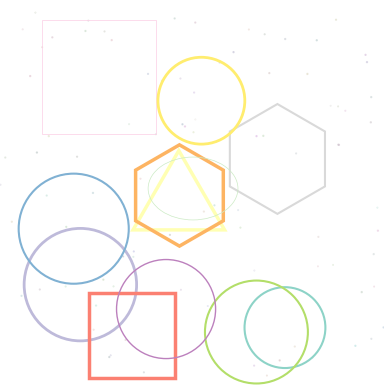[{"shape": "circle", "thickness": 1.5, "radius": 0.53, "center": [0.74, 0.149]}, {"shape": "triangle", "thickness": 2.5, "radius": 0.69, "center": [0.464, 0.472]}, {"shape": "circle", "thickness": 2, "radius": 0.73, "center": [0.209, 0.261]}, {"shape": "square", "thickness": 2.5, "radius": 0.55, "center": [0.343, 0.128]}, {"shape": "circle", "thickness": 1.5, "radius": 0.71, "center": [0.191, 0.406]}, {"shape": "hexagon", "thickness": 2.5, "radius": 0.66, "center": [0.466, 0.492]}, {"shape": "circle", "thickness": 1.5, "radius": 0.67, "center": [0.666, 0.138]}, {"shape": "square", "thickness": 0.5, "radius": 0.74, "center": [0.258, 0.8]}, {"shape": "hexagon", "thickness": 1.5, "radius": 0.71, "center": [0.721, 0.587]}, {"shape": "circle", "thickness": 1, "radius": 0.64, "center": [0.431, 0.197]}, {"shape": "oval", "thickness": 0.5, "radius": 0.58, "center": [0.501, 0.51]}, {"shape": "circle", "thickness": 2, "radius": 0.56, "center": [0.523, 0.738]}]